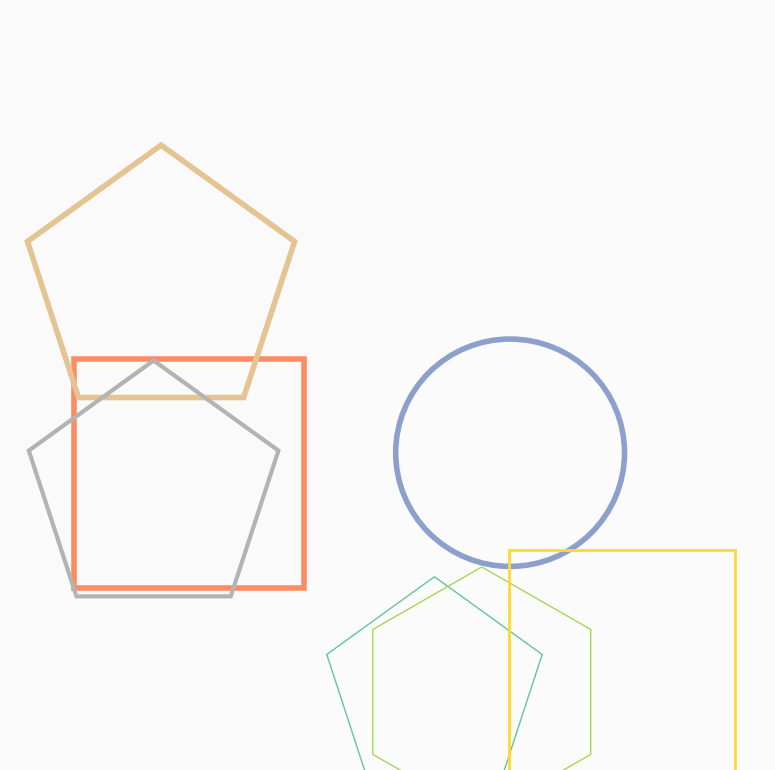[{"shape": "pentagon", "thickness": 0.5, "radius": 0.73, "center": [0.561, 0.105]}, {"shape": "square", "thickness": 2, "radius": 0.74, "center": [0.244, 0.385]}, {"shape": "circle", "thickness": 2, "radius": 0.74, "center": [0.658, 0.412]}, {"shape": "hexagon", "thickness": 0.5, "radius": 0.81, "center": [0.622, 0.101]}, {"shape": "square", "thickness": 1, "radius": 0.73, "center": [0.802, 0.139]}, {"shape": "pentagon", "thickness": 2, "radius": 0.91, "center": [0.208, 0.63]}, {"shape": "pentagon", "thickness": 1.5, "radius": 0.85, "center": [0.198, 0.362]}]